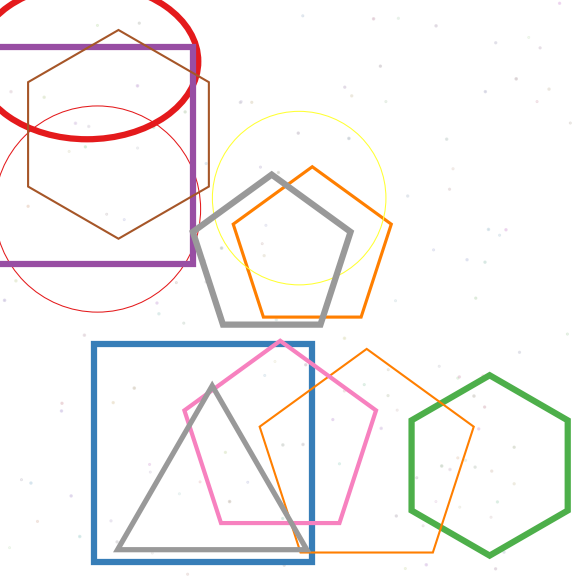[{"shape": "oval", "thickness": 3, "radius": 0.96, "center": [0.151, 0.893]}, {"shape": "circle", "thickness": 0.5, "radius": 0.89, "center": [0.169, 0.637]}, {"shape": "square", "thickness": 3, "radius": 0.95, "center": [0.351, 0.215]}, {"shape": "hexagon", "thickness": 3, "radius": 0.78, "center": [0.848, 0.193]}, {"shape": "square", "thickness": 3, "radius": 0.94, "center": [0.146, 0.73]}, {"shape": "pentagon", "thickness": 1, "radius": 0.97, "center": [0.635, 0.2]}, {"shape": "pentagon", "thickness": 1.5, "radius": 0.72, "center": [0.541, 0.566]}, {"shape": "circle", "thickness": 0.5, "radius": 0.75, "center": [0.518, 0.656]}, {"shape": "hexagon", "thickness": 1, "radius": 0.9, "center": [0.205, 0.766]}, {"shape": "pentagon", "thickness": 2, "radius": 0.87, "center": [0.485, 0.235]}, {"shape": "triangle", "thickness": 2.5, "radius": 0.95, "center": [0.367, 0.142]}, {"shape": "pentagon", "thickness": 3, "radius": 0.72, "center": [0.47, 0.553]}]